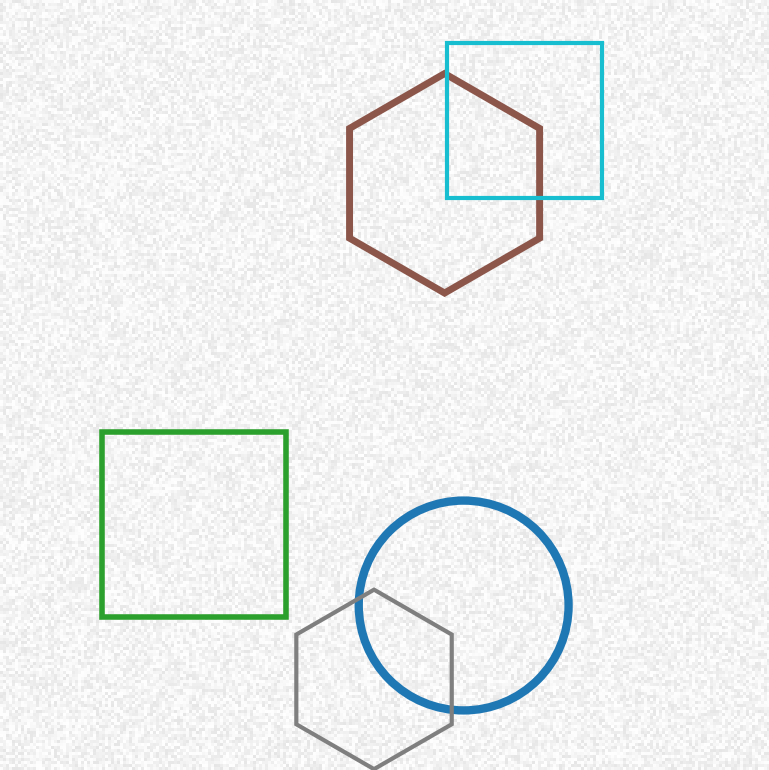[{"shape": "circle", "thickness": 3, "radius": 0.68, "center": [0.602, 0.214]}, {"shape": "square", "thickness": 2, "radius": 0.6, "center": [0.252, 0.319]}, {"shape": "hexagon", "thickness": 2.5, "radius": 0.71, "center": [0.577, 0.762]}, {"shape": "hexagon", "thickness": 1.5, "radius": 0.58, "center": [0.486, 0.118]}, {"shape": "square", "thickness": 1.5, "radius": 0.5, "center": [0.681, 0.844]}]